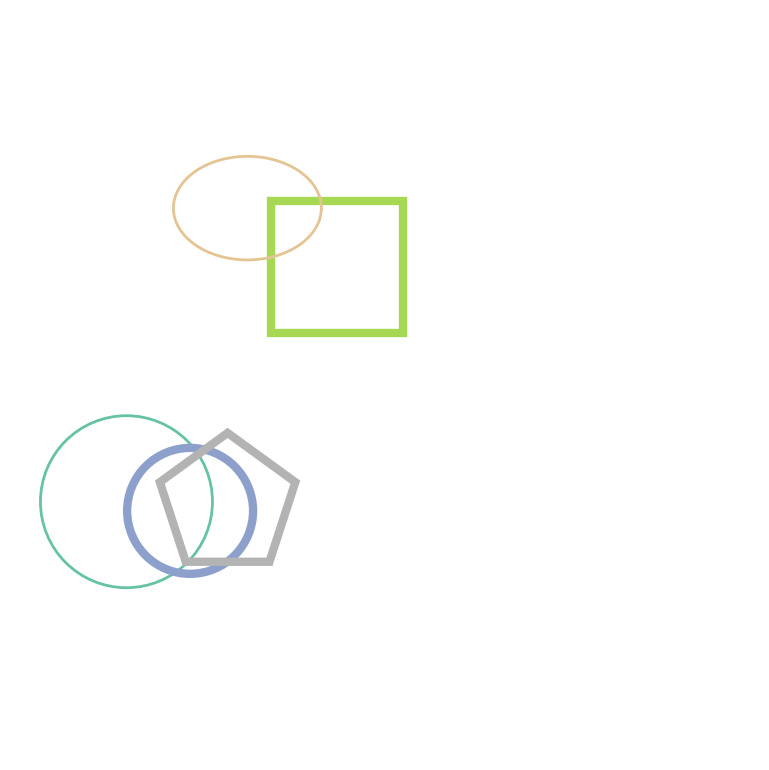[{"shape": "circle", "thickness": 1, "radius": 0.56, "center": [0.164, 0.348]}, {"shape": "circle", "thickness": 3, "radius": 0.41, "center": [0.247, 0.337]}, {"shape": "square", "thickness": 3, "radius": 0.43, "center": [0.437, 0.653]}, {"shape": "oval", "thickness": 1, "radius": 0.48, "center": [0.321, 0.73]}, {"shape": "pentagon", "thickness": 3, "radius": 0.46, "center": [0.296, 0.345]}]